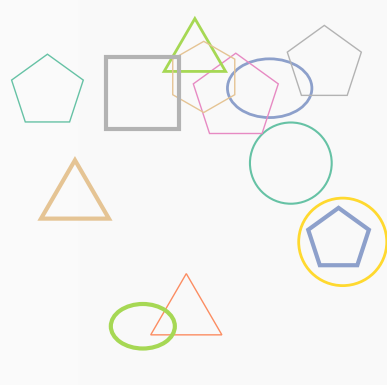[{"shape": "pentagon", "thickness": 1, "radius": 0.49, "center": [0.122, 0.762]}, {"shape": "circle", "thickness": 1.5, "radius": 0.53, "center": [0.751, 0.576]}, {"shape": "triangle", "thickness": 1, "radius": 0.53, "center": [0.481, 0.183]}, {"shape": "pentagon", "thickness": 3, "radius": 0.41, "center": [0.874, 0.378]}, {"shape": "oval", "thickness": 2, "radius": 0.54, "center": [0.696, 0.771]}, {"shape": "pentagon", "thickness": 1, "radius": 0.58, "center": [0.609, 0.747]}, {"shape": "oval", "thickness": 3, "radius": 0.41, "center": [0.369, 0.153]}, {"shape": "triangle", "thickness": 2, "radius": 0.46, "center": [0.503, 0.86]}, {"shape": "circle", "thickness": 2, "radius": 0.57, "center": [0.884, 0.372]}, {"shape": "hexagon", "thickness": 1, "radius": 0.46, "center": [0.526, 0.8]}, {"shape": "triangle", "thickness": 3, "radius": 0.51, "center": [0.193, 0.483]}, {"shape": "pentagon", "thickness": 1, "radius": 0.5, "center": [0.837, 0.834]}, {"shape": "square", "thickness": 3, "radius": 0.47, "center": [0.368, 0.759]}]